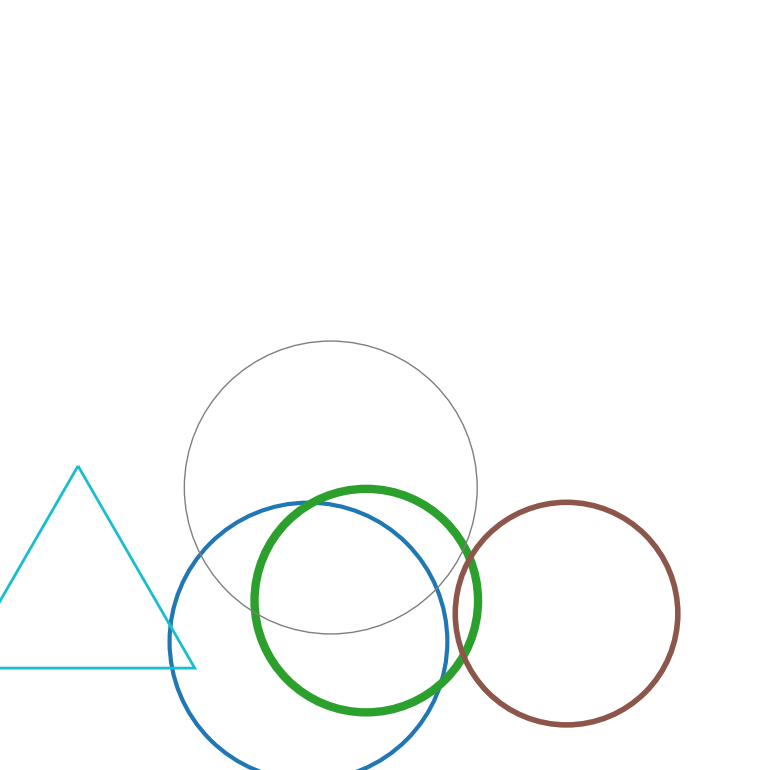[{"shape": "circle", "thickness": 1.5, "radius": 0.9, "center": [0.401, 0.167]}, {"shape": "circle", "thickness": 3, "radius": 0.73, "center": [0.476, 0.22]}, {"shape": "circle", "thickness": 2, "radius": 0.72, "center": [0.736, 0.203]}, {"shape": "circle", "thickness": 0.5, "radius": 0.95, "center": [0.43, 0.367]}, {"shape": "triangle", "thickness": 1, "radius": 0.88, "center": [0.101, 0.22]}]